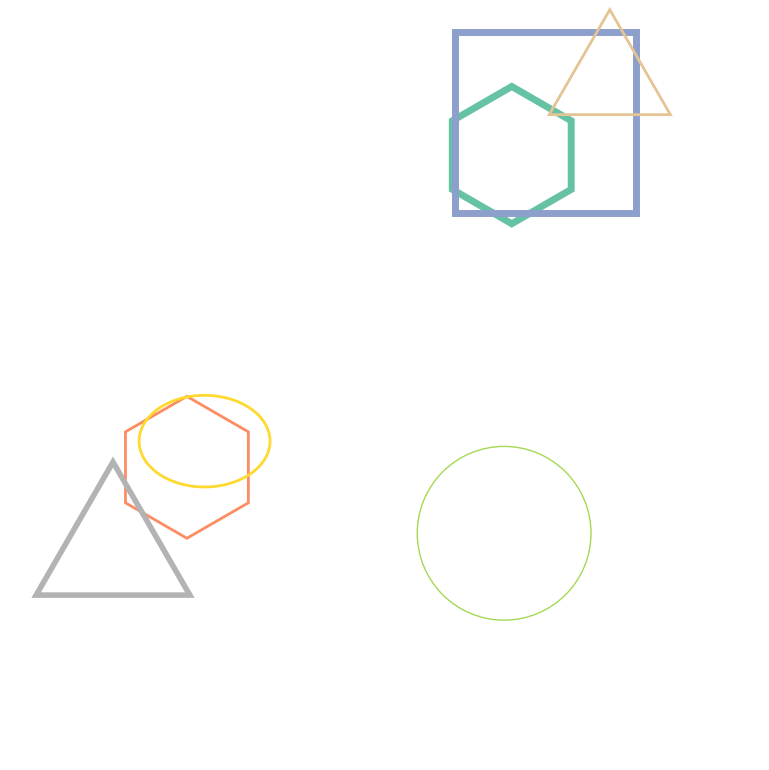[{"shape": "hexagon", "thickness": 2.5, "radius": 0.45, "center": [0.665, 0.799]}, {"shape": "hexagon", "thickness": 1, "radius": 0.46, "center": [0.243, 0.393]}, {"shape": "square", "thickness": 2.5, "radius": 0.59, "center": [0.708, 0.841]}, {"shape": "circle", "thickness": 0.5, "radius": 0.56, "center": [0.655, 0.307]}, {"shape": "oval", "thickness": 1, "radius": 0.43, "center": [0.266, 0.427]}, {"shape": "triangle", "thickness": 1, "radius": 0.45, "center": [0.792, 0.897]}, {"shape": "triangle", "thickness": 2, "radius": 0.58, "center": [0.147, 0.285]}]